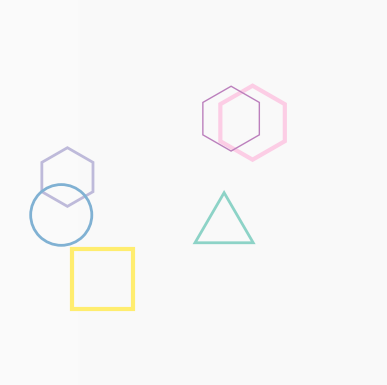[{"shape": "triangle", "thickness": 2, "radius": 0.43, "center": [0.578, 0.413]}, {"shape": "hexagon", "thickness": 2, "radius": 0.38, "center": [0.174, 0.54]}, {"shape": "circle", "thickness": 2, "radius": 0.39, "center": [0.158, 0.442]}, {"shape": "hexagon", "thickness": 3, "radius": 0.48, "center": [0.652, 0.681]}, {"shape": "hexagon", "thickness": 1, "radius": 0.42, "center": [0.596, 0.692]}, {"shape": "square", "thickness": 3, "radius": 0.39, "center": [0.265, 0.276]}]